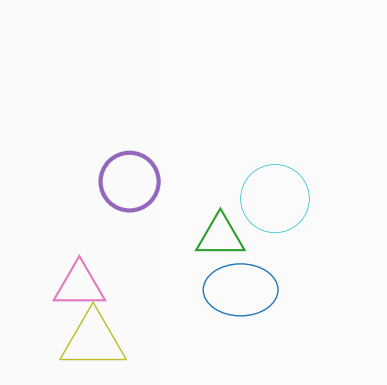[{"shape": "oval", "thickness": 1, "radius": 0.48, "center": [0.621, 0.247]}, {"shape": "triangle", "thickness": 1.5, "radius": 0.36, "center": [0.569, 0.386]}, {"shape": "circle", "thickness": 3, "radius": 0.37, "center": [0.334, 0.528]}, {"shape": "triangle", "thickness": 1.5, "radius": 0.38, "center": [0.205, 0.258]}, {"shape": "triangle", "thickness": 1, "radius": 0.5, "center": [0.24, 0.116]}, {"shape": "circle", "thickness": 0.5, "radius": 0.44, "center": [0.71, 0.484]}]